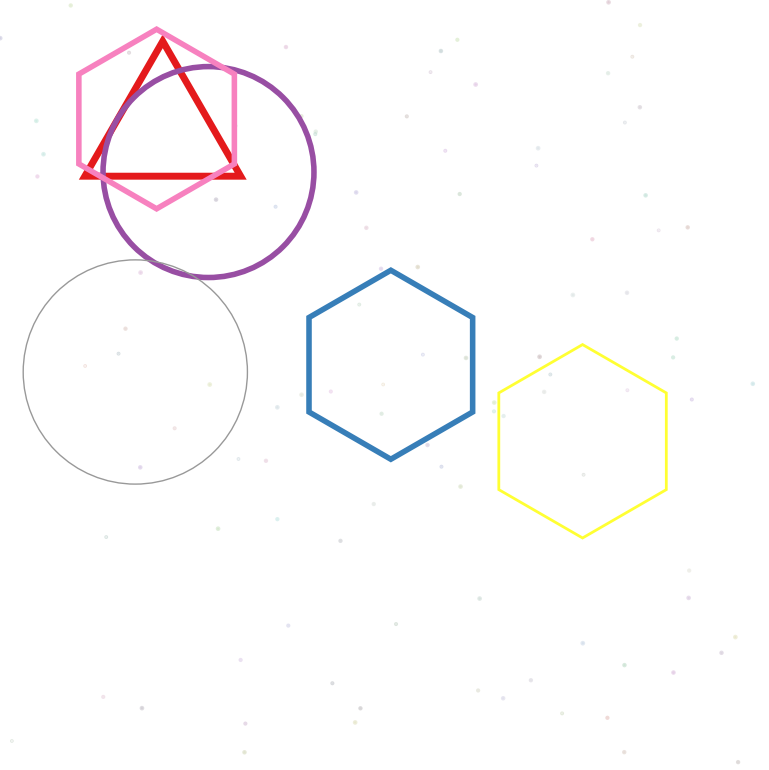[{"shape": "triangle", "thickness": 2.5, "radius": 0.58, "center": [0.211, 0.83]}, {"shape": "hexagon", "thickness": 2, "radius": 0.61, "center": [0.508, 0.526]}, {"shape": "circle", "thickness": 2, "radius": 0.68, "center": [0.271, 0.777]}, {"shape": "hexagon", "thickness": 1, "radius": 0.63, "center": [0.757, 0.427]}, {"shape": "hexagon", "thickness": 2, "radius": 0.58, "center": [0.203, 0.845]}, {"shape": "circle", "thickness": 0.5, "radius": 0.73, "center": [0.176, 0.517]}]